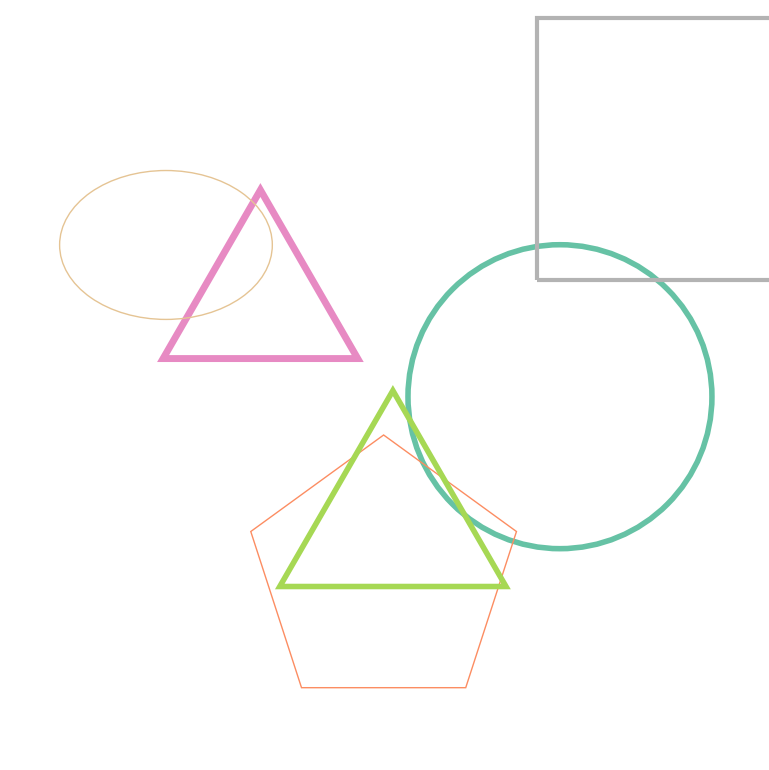[{"shape": "circle", "thickness": 2, "radius": 0.99, "center": [0.727, 0.485]}, {"shape": "pentagon", "thickness": 0.5, "radius": 0.91, "center": [0.498, 0.254]}, {"shape": "triangle", "thickness": 2.5, "radius": 0.73, "center": [0.338, 0.607]}, {"shape": "triangle", "thickness": 2, "radius": 0.85, "center": [0.51, 0.323]}, {"shape": "oval", "thickness": 0.5, "radius": 0.69, "center": [0.216, 0.682]}, {"shape": "square", "thickness": 1.5, "radius": 0.85, "center": [0.868, 0.806]}]